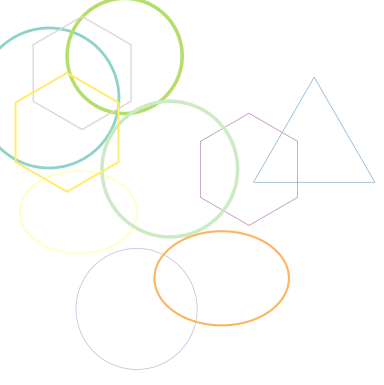[{"shape": "circle", "thickness": 2, "radius": 0.91, "center": [0.127, 0.745]}, {"shape": "oval", "thickness": 1, "radius": 0.76, "center": [0.204, 0.449]}, {"shape": "circle", "thickness": 0.5, "radius": 0.79, "center": [0.355, 0.198]}, {"shape": "triangle", "thickness": 0.5, "radius": 0.91, "center": [0.816, 0.618]}, {"shape": "oval", "thickness": 1.5, "radius": 0.87, "center": [0.576, 0.277]}, {"shape": "circle", "thickness": 2.5, "radius": 0.75, "center": [0.324, 0.855]}, {"shape": "hexagon", "thickness": 1, "radius": 0.73, "center": [0.213, 0.81]}, {"shape": "hexagon", "thickness": 0.5, "radius": 0.73, "center": [0.647, 0.56]}, {"shape": "circle", "thickness": 2.5, "radius": 0.88, "center": [0.441, 0.561]}, {"shape": "hexagon", "thickness": 1.5, "radius": 0.77, "center": [0.174, 0.656]}]